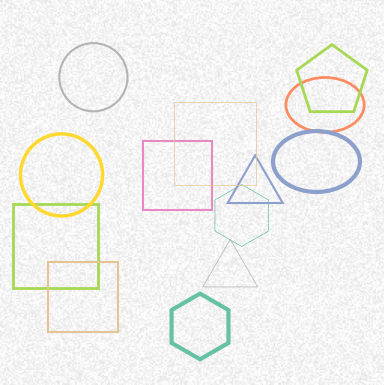[{"shape": "hexagon", "thickness": 3, "radius": 0.43, "center": [0.52, 0.152]}, {"shape": "hexagon", "thickness": 0.5, "radius": 0.4, "center": [0.628, 0.44]}, {"shape": "oval", "thickness": 2, "radius": 0.51, "center": [0.844, 0.728]}, {"shape": "triangle", "thickness": 1.5, "radius": 0.41, "center": [0.663, 0.514]}, {"shape": "oval", "thickness": 3, "radius": 0.56, "center": [0.822, 0.58]}, {"shape": "square", "thickness": 1.5, "radius": 0.44, "center": [0.461, 0.544]}, {"shape": "square", "thickness": 2, "radius": 0.55, "center": [0.145, 0.361]}, {"shape": "pentagon", "thickness": 2, "radius": 0.48, "center": [0.862, 0.788]}, {"shape": "circle", "thickness": 2.5, "radius": 0.53, "center": [0.16, 0.546]}, {"shape": "square", "thickness": 0.5, "radius": 0.54, "center": [0.558, 0.627]}, {"shape": "square", "thickness": 1.5, "radius": 0.46, "center": [0.216, 0.228]}, {"shape": "triangle", "thickness": 0.5, "radius": 0.41, "center": [0.598, 0.296]}, {"shape": "circle", "thickness": 1.5, "radius": 0.44, "center": [0.243, 0.799]}]